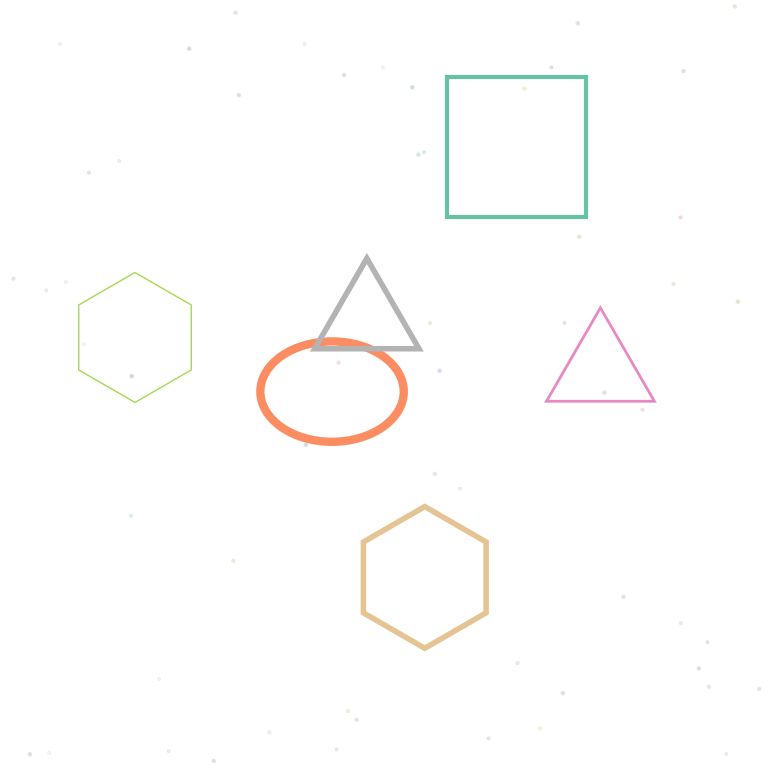[{"shape": "square", "thickness": 1.5, "radius": 0.45, "center": [0.671, 0.809]}, {"shape": "oval", "thickness": 3, "radius": 0.47, "center": [0.431, 0.491]}, {"shape": "triangle", "thickness": 1, "radius": 0.4, "center": [0.78, 0.519]}, {"shape": "hexagon", "thickness": 0.5, "radius": 0.42, "center": [0.175, 0.562]}, {"shape": "hexagon", "thickness": 2, "radius": 0.46, "center": [0.552, 0.25]}, {"shape": "triangle", "thickness": 2, "radius": 0.39, "center": [0.476, 0.586]}]